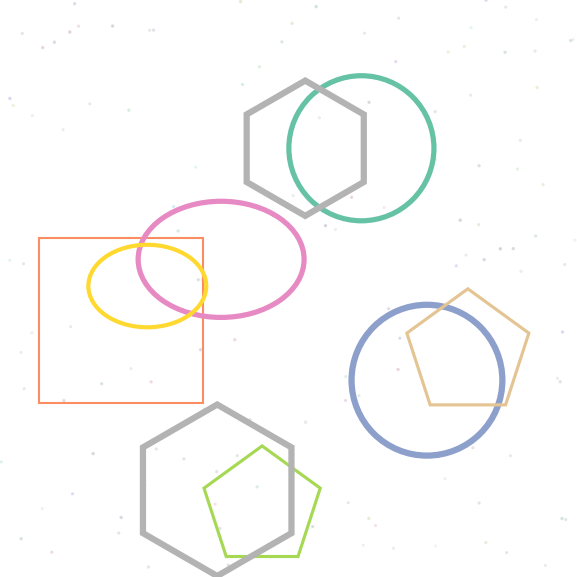[{"shape": "circle", "thickness": 2.5, "radius": 0.63, "center": [0.626, 0.742]}, {"shape": "square", "thickness": 1, "radius": 0.71, "center": [0.21, 0.444]}, {"shape": "circle", "thickness": 3, "radius": 0.65, "center": [0.739, 0.341]}, {"shape": "oval", "thickness": 2.5, "radius": 0.72, "center": [0.383, 0.55]}, {"shape": "pentagon", "thickness": 1.5, "radius": 0.53, "center": [0.454, 0.121]}, {"shape": "oval", "thickness": 2, "radius": 0.51, "center": [0.255, 0.504]}, {"shape": "pentagon", "thickness": 1.5, "radius": 0.56, "center": [0.81, 0.388]}, {"shape": "hexagon", "thickness": 3, "radius": 0.74, "center": [0.376, 0.15]}, {"shape": "hexagon", "thickness": 3, "radius": 0.59, "center": [0.529, 0.742]}]